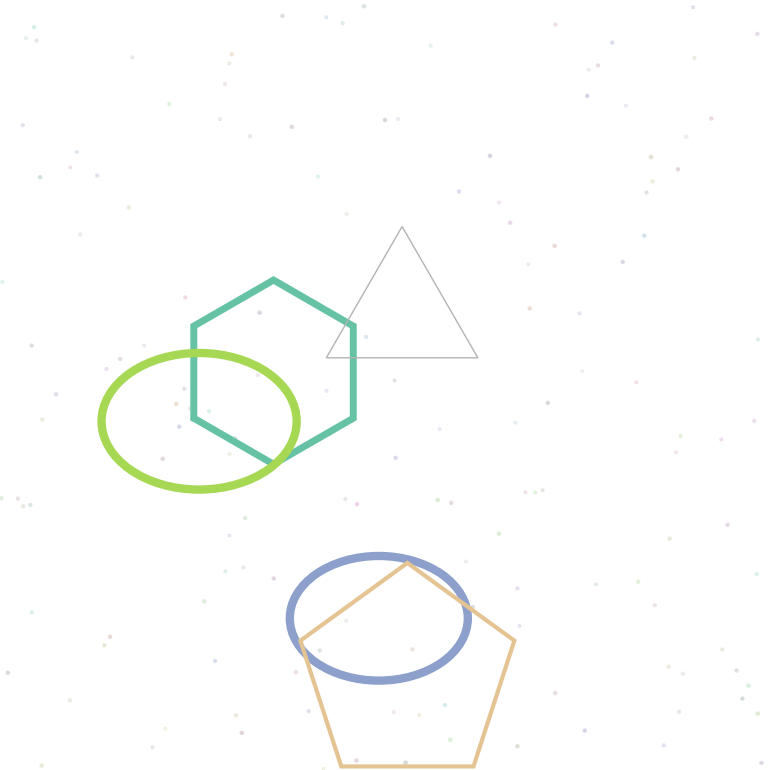[{"shape": "hexagon", "thickness": 2.5, "radius": 0.6, "center": [0.355, 0.517]}, {"shape": "oval", "thickness": 3, "radius": 0.58, "center": [0.492, 0.197]}, {"shape": "oval", "thickness": 3, "radius": 0.63, "center": [0.259, 0.453]}, {"shape": "pentagon", "thickness": 1.5, "radius": 0.73, "center": [0.529, 0.123]}, {"shape": "triangle", "thickness": 0.5, "radius": 0.57, "center": [0.522, 0.592]}]